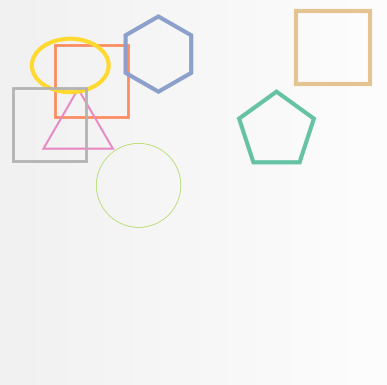[{"shape": "pentagon", "thickness": 3, "radius": 0.51, "center": [0.714, 0.661]}, {"shape": "square", "thickness": 2, "radius": 0.47, "center": [0.237, 0.789]}, {"shape": "hexagon", "thickness": 3, "radius": 0.49, "center": [0.409, 0.86]}, {"shape": "triangle", "thickness": 1.5, "radius": 0.52, "center": [0.202, 0.666]}, {"shape": "circle", "thickness": 0.5, "radius": 0.55, "center": [0.358, 0.518]}, {"shape": "oval", "thickness": 3, "radius": 0.5, "center": [0.181, 0.83]}, {"shape": "square", "thickness": 3, "radius": 0.47, "center": [0.859, 0.877]}, {"shape": "square", "thickness": 2, "radius": 0.47, "center": [0.128, 0.677]}]